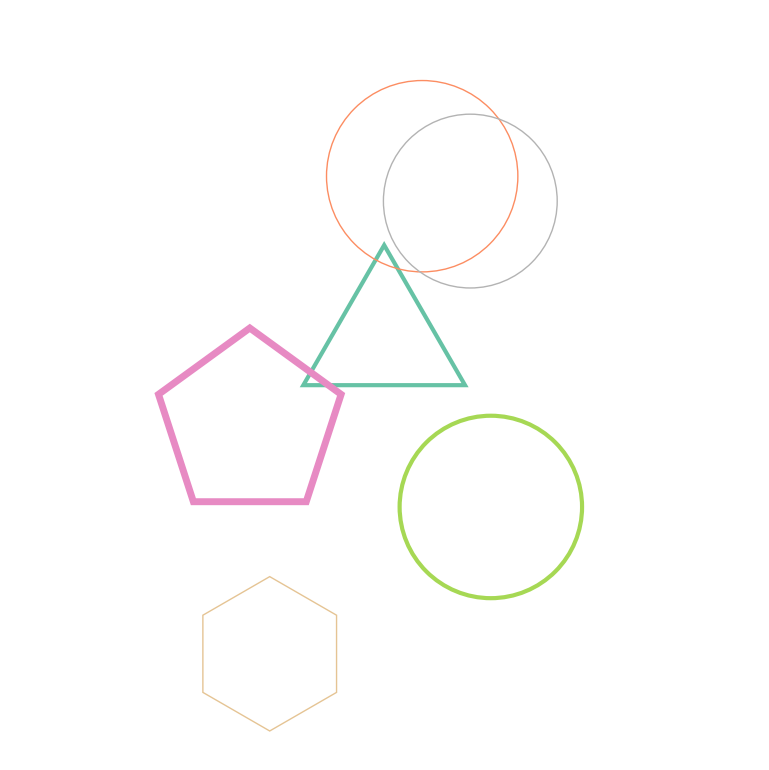[{"shape": "triangle", "thickness": 1.5, "radius": 0.61, "center": [0.499, 0.56]}, {"shape": "circle", "thickness": 0.5, "radius": 0.62, "center": [0.548, 0.771]}, {"shape": "pentagon", "thickness": 2.5, "radius": 0.62, "center": [0.324, 0.449]}, {"shape": "circle", "thickness": 1.5, "radius": 0.59, "center": [0.637, 0.342]}, {"shape": "hexagon", "thickness": 0.5, "radius": 0.5, "center": [0.35, 0.151]}, {"shape": "circle", "thickness": 0.5, "radius": 0.56, "center": [0.611, 0.739]}]